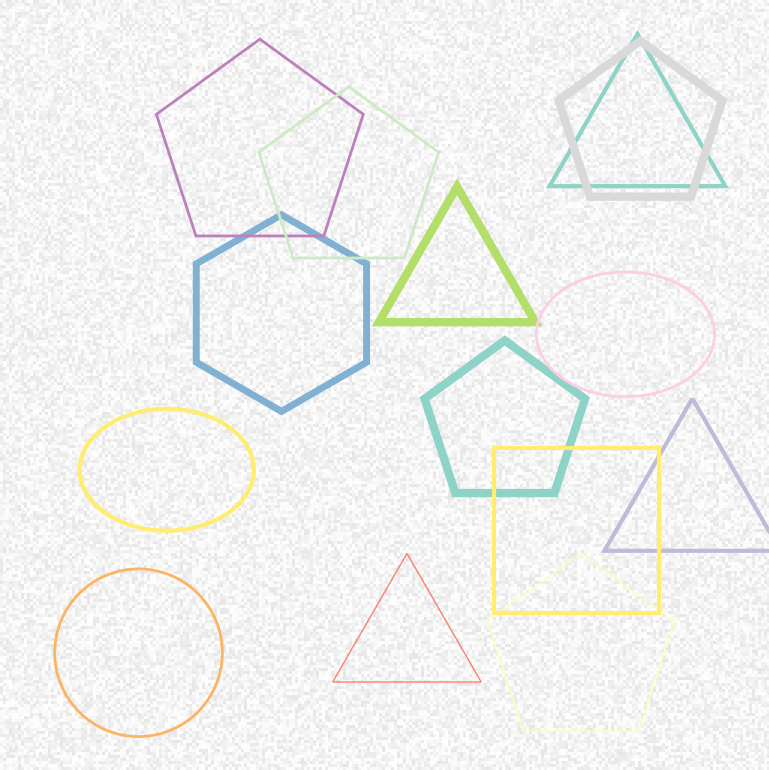[{"shape": "pentagon", "thickness": 3, "radius": 0.55, "center": [0.656, 0.448]}, {"shape": "triangle", "thickness": 1.5, "radius": 0.66, "center": [0.828, 0.824]}, {"shape": "pentagon", "thickness": 0.5, "radius": 0.64, "center": [0.755, 0.154]}, {"shape": "triangle", "thickness": 1.5, "radius": 0.66, "center": [0.899, 0.351]}, {"shape": "triangle", "thickness": 0.5, "radius": 0.56, "center": [0.529, 0.17]}, {"shape": "hexagon", "thickness": 2.5, "radius": 0.64, "center": [0.365, 0.593]}, {"shape": "circle", "thickness": 1, "radius": 0.54, "center": [0.18, 0.152]}, {"shape": "triangle", "thickness": 3, "radius": 0.59, "center": [0.594, 0.64]}, {"shape": "oval", "thickness": 1, "radius": 0.58, "center": [0.812, 0.566]}, {"shape": "pentagon", "thickness": 3, "radius": 0.56, "center": [0.832, 0.835]}, {"shape": "pentagon", "thickness": 1, "radius": 0.71, "center": [0.337, 0.808]}, {"shape": "pentagon", "thickness": 1, "radius": 0.61, "center": [0.453, 0.764]}, {"shape": "square", "thickness": 1.5, "radius": 0.54, "center": [0.749, 0.311]}, {"shape": "oval", "thickness": 1.5, "radius": 0.57, "center": [0.217, 0.39]}]